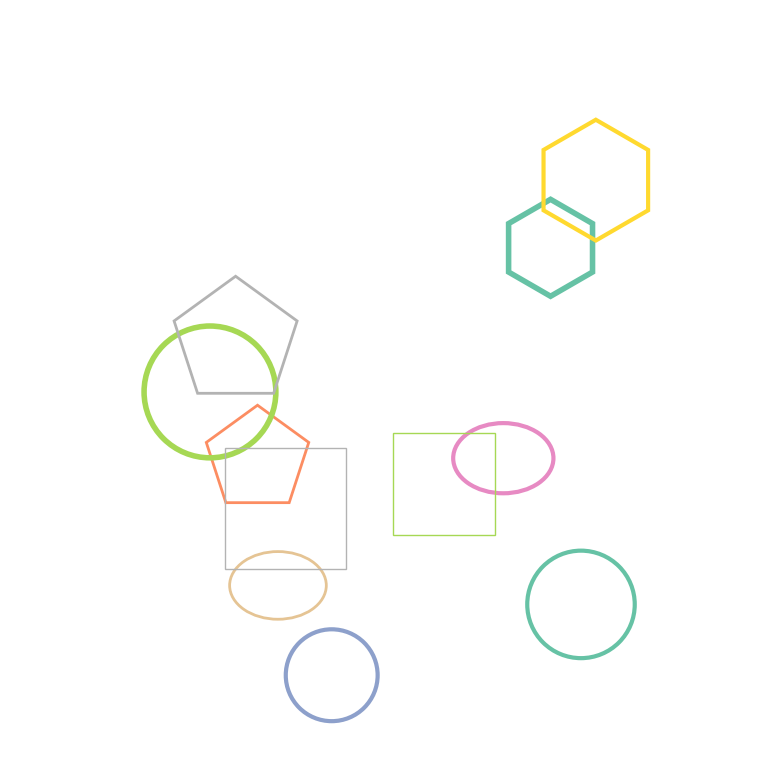[{"shape": "circle", "thickness": 1.5, "radius": 0.35, "center": [0.755, 0.215]}, {"shape": "hexagon", "thickness": 2, "radius": 0.31, "center": [0.715, 0.678]}, {"shape": "pentagon", "thickness": 1, "radius": 0.35, "center": [0.334, 0.404]}, {"shape": "circle", "thickness": 1.5, "radius": 0.3, "center": [0.431, 0.123]}, {"shape": "oval", "thickness": 1.5, "radius": 0.33, "center": [0.654, 0.405]}, {"shape": "circle", "thickness": 2, "radius": 0.43, "center": [0.273, 0.491]}, {"shape": "square", "thickness": 0.5, "radius": 0.33, "center": [0.577, 0.371]}, {"shape": "hexagon", "thickness": 1.5, "radius": 0.39, "center": [0.774, 0.766]}, {"shape": "oval", "thickness": 1, "radius": 0.31, "center": [0.361, 0.24]}, {"shape": "pentagon", "thickness": 1, "radius": 0.42, "center": [0.306, 0.557]}, {"shape": "square", "thickness": 0.5, "radius": 0.39, "center": [0.371, 0.34]}]